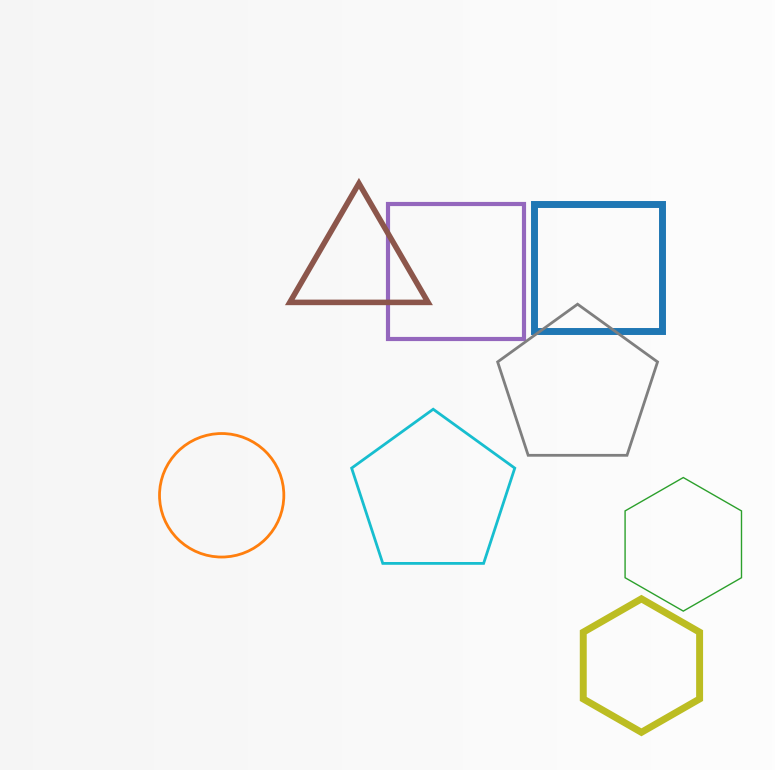[{"shape": "square", "thickness": 2.5, "radius": 0.41, "center": [0.772, 0.653]}, {"shape": "circle", "thickness": 1, "radius": 0.4, "center": [0.286, 0.357]}, {"shape": "hexagon", "thickness": 0.5, "radius": 0.43, "center": [0.882, 0.293]}, {"shape": "square", "thickness": 1.5, "radius": 0.44, "center": [0.589, 0.647]}, {"shape": "triangle", "thickness": 2, "radius": 0.52, "center": [0.463, 0.659]}, {"shape": "pentagon", "thickness": 1, "radius": 0.54, "center": [0.745, 0.496]}, {"shape": "hexagon", "thickness": 2.5, "radius": 0.43, "center": [0.828, 0.136]}, {"shape": "pentagon", "thickness": 1, "radius": 0.55, "center": [0.559, 0.358]}]